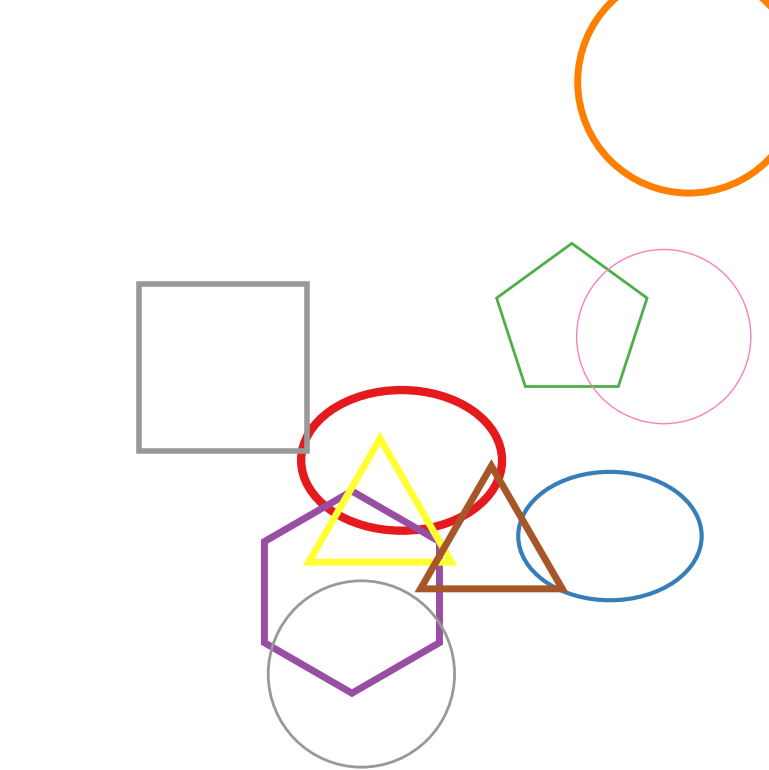[{"shape": "oval", "thickness": 3, "radius": 0.65, "center": [0.522, 0.402]}, {"shape": "oval", "thickness": 1.5, "radius": 0.6, "center": [0.792, 0.304]}, {"shape": "pentagon", "thickness": 1, "radius": 0.51, "center": [0.743, 0.581]}, {"shape": "hexagon", "thickness": 2.5, "radius": 0.66, "center": [0.457, 0.231]}, {"shape": "circle", "thickness": 2.5, "radius": 0.72, "center": [0.895, 0.894]}, {"shape": "triangle", "thickness": 2.5, "radius": 0.53, "center": [0.494, 0.323]}, {"shape": "triangle", "thickness": 2.5, "radius": 0.53, "center": [0.638, 0.288]}, {"shape": "circle", "thickness": 0.5, "radius": 0.57, "center": [0.862, 0.563]}, {"shape": "square", "thickness": 2, "radius": 0.54, "center": [0.29, 0.523]}, {"shape": "circle", "thickness": 1, "radius": 0.6, "center": [0.469, 0.125]}]